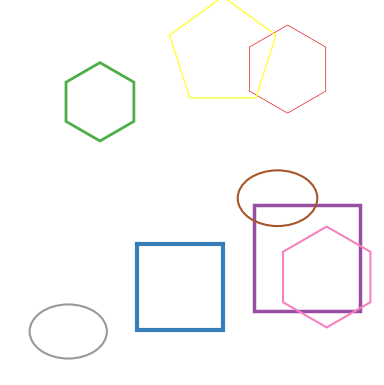[{"shape": "hexagon", "thickness": 0.5, "radius": 0.57, "center": [0.747, 0.821]}, {"shape": "square", "thickness": 3, "radius": 0.56, "center": [0.467, 0.255]}, {"shape": "hexagon", "thickness": 2, "radius": 0.51, "center": [0.26, 0.736]}, {"shape": "square", "thickness": 2.5, "radius": 0.69, "center": [0.798, 0.331]}, {"shape": "pentagon", "thickness": 1, "radius": 0.73, "center": [0.579, 0.863]}, {"shape": "oval", "thickness": 1.5, "radius": 0.52, "center": [0.721, 0.485]}, {"shape": "hexagon", "thickness": 1.5, "radius": 0.66, "center": [0.849, 0.281]}, {"shape": "oval", "thickness": 1.5, "radius": 0.5, "center": [0.177, 0.139]}]